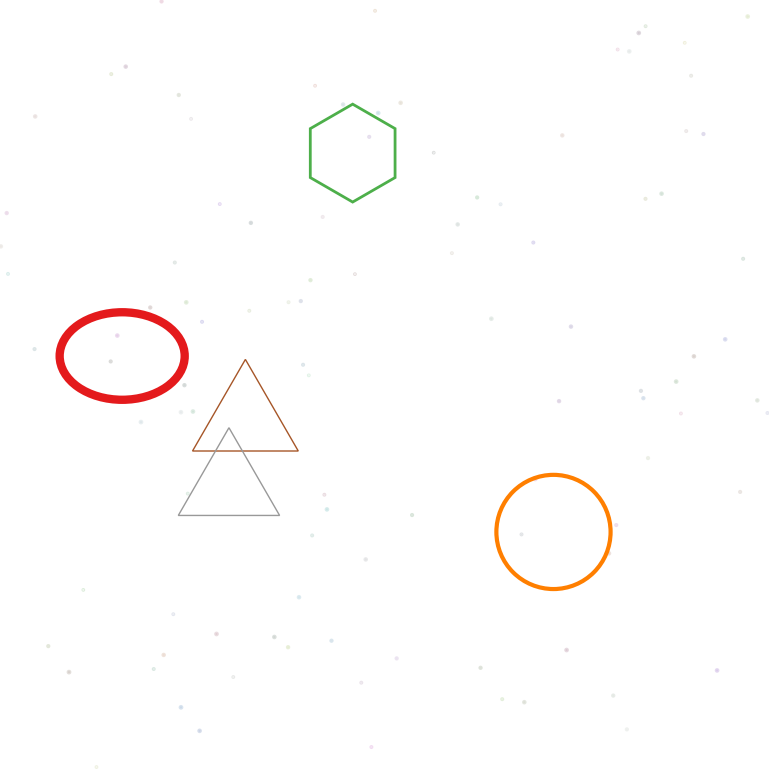[{"shape": "oval", "thickness": 3, "radius": 0.41, "center": [0.159, 0.538]}, {"shape": "hexagon", "thickness": 1, "radius": 0.32, "center": [0.458, 0.801]}, {"shape": "circle", "thickness": 1.5, "radius": 0.37, "center": [0.719, 0.309]}, {"shape": "triangle", "thickness": 0.5, "radius": 0.4, "center": [0.319, 0.454]}, {"shape": "triangle", "thickness": 0.5, "radius": 0.38, "center": [0.297, 0.369]}]